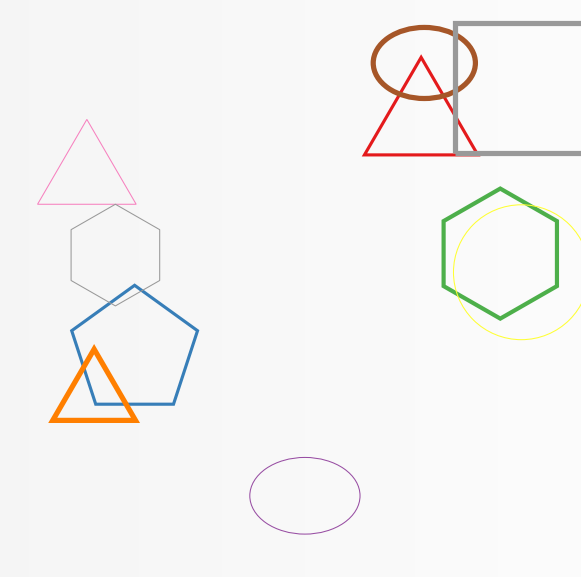[{"shape": "triangle", "thickness": 1.5, "radius": 0.56, "center": [0.725, 0.787]}, {"shape": "pentagon", "thickness": 1.5, "radius": 0.57, "center": [0.232, 0.391]}, {"shape": "hexagon", "thickness": 2, "radius": 0.56, "center": [0.861, 0.56]}, {"shape": "oval", "thickness": 0.5, "radius": 0.47, "center": [0.525, 0.141]}, {"shape": "triangle", "thickness": 2.5, "radius": 0.41, "center": [0.162, 0.312]}, {"shape": "circle", "thickness": 0.5, "radius": 0.58, "center": [0.897, 0.528]}, {"shape": "oval", "thickness": 2.5, "radius": 0.44, "center": [0.73, 0.89]}, {"shape": "triangle", "thickness": 0.5, "radius": 0.49, "center": [0.149, 0.694]}, {"shape": "square", "thickness": 2.5, "radius": 0.56, "center": [0.894, 0.847]}, {"shape": "hexagon", "thickness": 0.5, "radius": 0.44, "center": [0.199, 0.557]}]